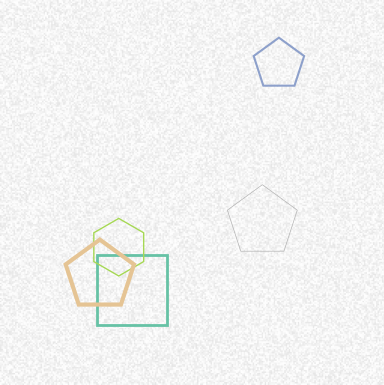[{"shape": "square", "thickness": 2, "radius": 0.45, "center": [0.343, 0.247]}, {"shape": "pentagon", "thickness": 1.5, "radius": 0.34, "center": [0.724, 0.833]}, {"shape": "hexagon", "thickness": 1, "radius": 0.37, "center": [0.308, 0.358]}, {"shape": "pentagon", "thickness": 3, "radius": 0.47, "center": [0.259, 0.284]}, {"shape": "pentagon", "thickness": 0.5, "radius": 0.48, "center": [0.681, 0.425]}]